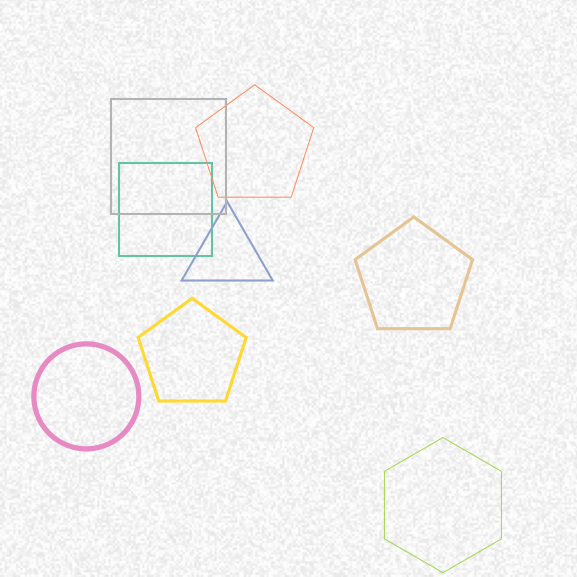[{"shape": "square", "thickness": 1, "radius": 0.4, "center": [0.286, 0.637]}, {"shape": "pentagon", "thickness": 0.5, "radius": 0.54, "center": [0.441, 0.745]}, {"shape": "triangle", "thickness": 1, "radius": 0.46, "center": [0.393, 0.559]}, {"shape": "circle", "thickness": 2.5, "radius": 0.45, "center": [0.15, 0.313]}, {"shape": "hexagon", "thickness": 0.5, "radius": 0.58, "center": [0.767, 0.124]}, {"shape": "pentagon", "thickness": 1.5, "radius": 0.49, "center": [0.333, 0.384]}, {"shape": "pentagon", "thickness": 1.5, "radius": 0.53, "center": [0.717, 0.517]}, {"shape": "square", "thickness": 1, "radius": 0.5, "center": [0.292, 0.729]}]